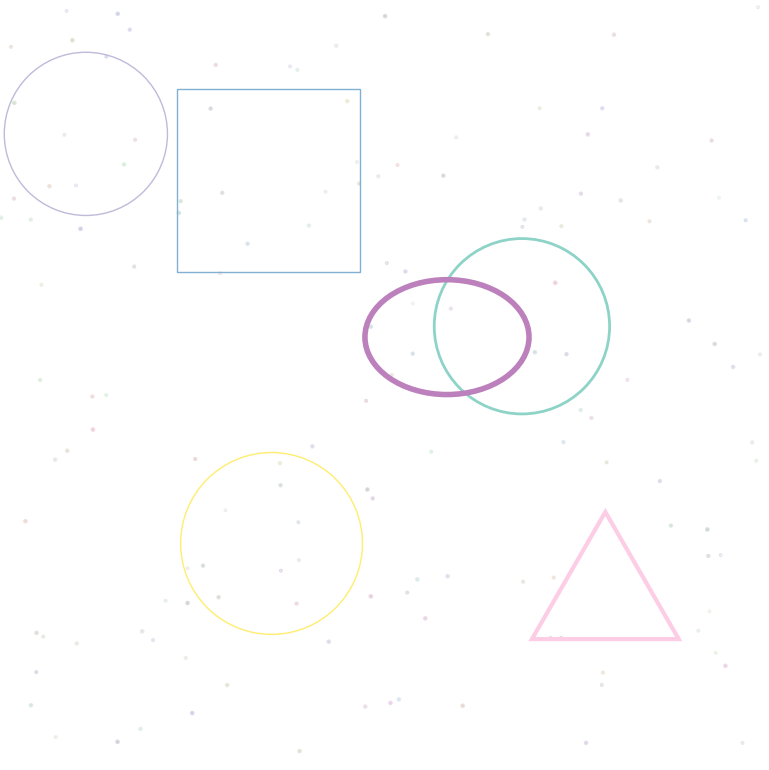[{"shape": "circle", "thickness": 1, "radius": 0.57, "center": [0.678, 0.576]}, {"shape": "circle", "thickness": 0.5, "radius": 0.53, "center": [0.112, 0.826]}, {"shape": "square", "thickness": 0.5, "radius": 0.59, "center": [0.349, 0.765]}, {"shape": "triangle", "thickness": 1.5, "radius": 0.55, "center": [0.786, 0.225]}, {"shape": "oval", "thickness": 2, "radius": 0.53, "center": [0.58, 0.562]}, {"shape": "circle", "thickness": 0.5, "radius": 0.59, "center": [0.353, 0.294]}]